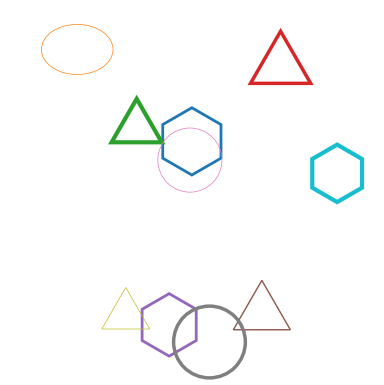[{"shape": "hexagon", "thickness": 2, "radius": 0.44, "center": [0.498, 0.633]}, {"shape": "oval", "thickness": 0.5, "radius": 0.47, "center": [0.201, 0.872]}, {"shape": "triangle", "thickness": 3, "radius": 0.38, "center": [0.355, 0.668]}, {"shape": "triangle", "thickness": 2.5, "radius": 0.45, "center": [0.729, 0.829]}, {"shape": "hexagon", "thickness": 2, "radius": 0.41, "center": [0.439, 0.156]}, {"shape": "triangle", "thickness": 1, "radius": 0.43, "center": [0.68, 0.186]}, {"shape": "circle", "thickness": 0.5, "radius": 0.42, "center": [0.493, 0.584]}, {"shape": "circle", "thickness": 2.5, "radius": 0.47, "center": [0.544, 0.112]}, {"shape": "triangle", "thickness": 0.5, "radius": 0.36, "center": [0.327, 0.181]}, {"shape": "hexagon", "thickness": 3, "radius": 0.37, "center": [0.876, 0.55]}]